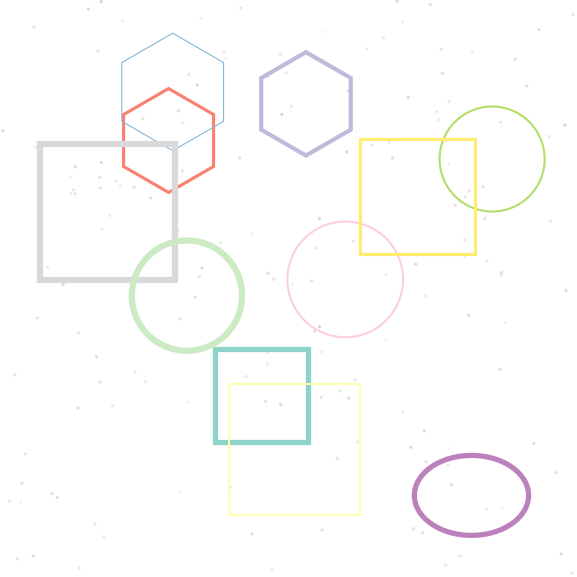[{"shape": "square", "thickness": 2.5, "radius": 0.4, "center": [0.453, 0.315]}, {"shape": "square", "thickness": 1, "radius": 0.56, "center": [0.51, 0.221]}, {"shape": "hexagon", "thickness": 2, "radius": 0.45, "center": [0.53, 0.819]}, {"shape": "hexagon", "thickness": 1.5, "radius": 0.45, "center": [0.292, 0.756]}, {"shape": "hexagon", "thickness": 0.5, "radius": 0.51, "center": [0.299, 0.84]}, {"shape": "circle", "thickness": 1, "radius": 0.45, "center": [0.852, 0.724]}, {"shape": "circle", "thickness": 1, "radius": 0.5, "center": [0.598, 0.515]}, {"shape": "square", "thickness": 3, "radius": 0.59, "center": [0.186, 0.632]}, {"shape": "oval", "thickness": 2.5, "radius": 0.49, "center": [0.816, 0.141]}, {"shape": "circle", "thickness": 3, "radius": 0.48, "center": [0.324, 0.487]}, {"shape": "square", "thickness": 1.5, "radius": 0.5, "center": [0.722, 0.658]}]